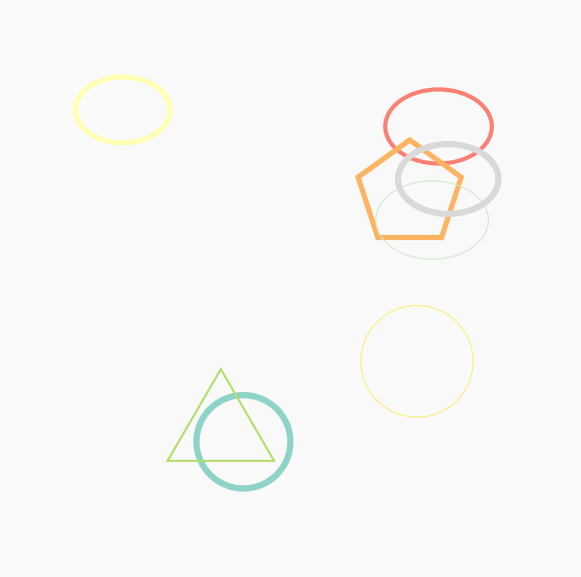[{"shape": "circle", "thickness": 3, "radius": 0.4, "center": [0.419, 0.234]}, {"shape": "oval", "thickness": 2.5, "radius": 0.41, "center": [0.211, 0.809]}, {"shape": "oval", "thickness": 2, "radius": 0.46, "center": [0.755, 0.78]}, {"shape": "pentagon", "thickness": 2.5, "radius": 0.47, "center": [0.705, 0.663]}, {"shape": "triangle", "thickness": 1, "radius": 0.53, "center": [0.38, 0.254]}, {"shape": "oval", "thickness": 3, "radius": 0.43, "center": [0.771, 0.689]}, {"shape": "oval", "thickness": 0.5, "radius": 0.48, "center": [0.743, 0.618]}, {"shape": "circle", "thickness": 0.5, "radius": 0.48, "center": [0.717, 0.373]}]